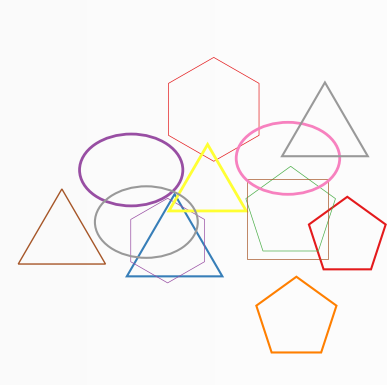[{"shape": "hexagon", "thickness": 0.5, "radius": 0.67, "center": [0.552, 0.716]}, {"shape": "pentagon", "thickness": 1.5, "radius": 0.52, "center": [0.896, 0.385]}, {"shape": "triangle", "thickness": 1.5, "radius": 0.71, "center": [0.451, 0.353]}, {"shape": "pentagon", "thickness": 0.5, "radius": 0.61, "center": [0.75, 0.446]}, {"shape": "oval", "thickness": 2, "radius": 0.67, "center": [0.339, 0.559]}, {"shape": "hexagon", "thickness": 0.5, "radius": 0.55, "center": [0.433, 0.375]}, {"shape": "pentagon", "thickness": 1.5, "radius": 0.54, "center": [0.765, 0.172]}, {"shape": "triangle", "thickness": 2, "radius": 0.58, "center": [0.536, 0.51]}, {"shape": "square", "thickness": 0.5, "radius": 0.52, "center": [0.741, 0.432]}, {"shape": "triangle", "thickness": 1, "radius": 0.65, "center": [0.16, 0.379]}, {"shape": "oval", "thickness": 2, "radius": 0.67, "center": [0.743, 0.589]}, {"shape": "oval", "thickness": 1.5, "radius": 0.66, "center": [0.378, 0.423]}, {"shape": "triangle", "thickness": 1.5, "radius": 0.64, "center": [0.839, 0.658]}]